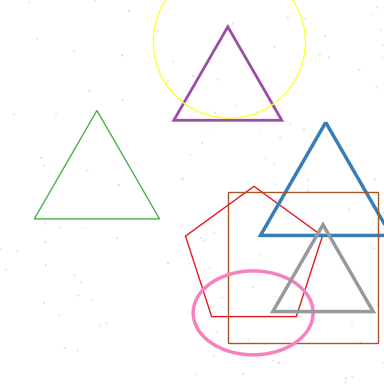[{"shape": "pentagon", "thickness": 1, "radius": 0.94, "center": [0.66, 0.329]}, {"shape": "triangle", "thickness": 2.5, "radius": 0.98, "center": [0.846, 0.486]}, {"shape": "triangle", "thickness": 1, "radius": 0.94, "center": [0.252, 0.525]}, {"shape": "triangle", "thickness": 2, "radius": 0.81, "center": [0.592, 0.769]}, {"shape": "circle", "thickness": 1, "radius": 0.99, "center": [0.596, 0.891]}, {"shape": "square", "thickness": 1, "radius": 0.98, "center": [0.787, 0.305]}, {"shape": "oval", "thickness": 2.5, "radius": 0.78, "center": [0.658, 0.187]}, {"shape": "triangle", "thickness": 2.5, "radius": 0.75, "center": [0.839, 0.266]}]